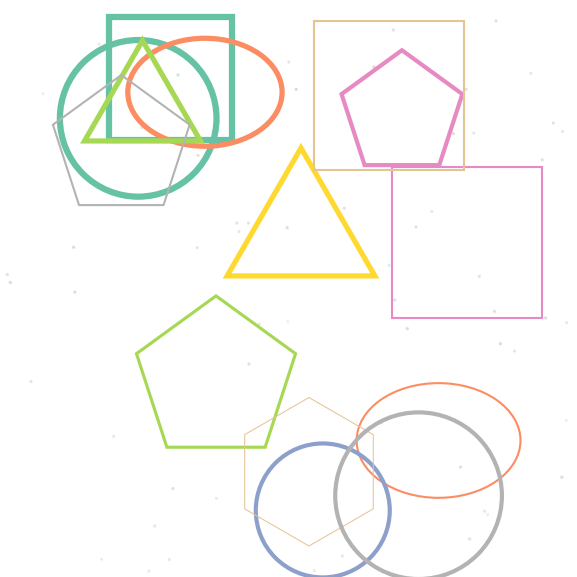[{"shape": "square", "thickness": 3, "radius": 0.53, "center": [0.296, 0.863]}, {"shape": "circle", "thickness": 3, "radius": 0.68, "center": [0.239, 0.794]}, {"shape": "oval", "thickness": 2.5, "radius": 0.67, "center": [0.355, 0.839]}, {"shape": "oval", "thickness": 1, "radius": 0.71, "center": [0.759, 0.236]}, {"shape": "circle", "thickness": 2, "radius": 0.58, "center": [0.559, 0.115]}, {"shape": "pentagon", "thickness": 2, "radius": 0.55, "center": [0.696, 0.802]}, {"shape": "square", "thickness": 1, "radius": 0.65, "center": [0.809, 0.579]}, {"shape": "pentagon", "thickness": 1.5, "radius": 0.72, "center": [0.374, 0.342]}, {"shape": "triangle", "thickness": 2.5, "radius": 0.58, "center": [0.247, 0.813]}, {"shape": "triangle", "thickness": 2.5, "radius": 0.74, "center": [0.521, 0.595]}, {"shape": "square", "thickness": 1, "radius": 0.65, "center": [0.674, 0.833]}, {"shape": "hexagon", "thickness": 0.5, "radius": 0.64, "center": [0.535, 0.182]}, {"shape": "pentagon", "thickness": 1, "radius": 0.62, "center": [0.21, 0.745]}, {"shape": "circle", "thickness": 2, "radius": 0.72, "center": [0.725, 0.141]}]